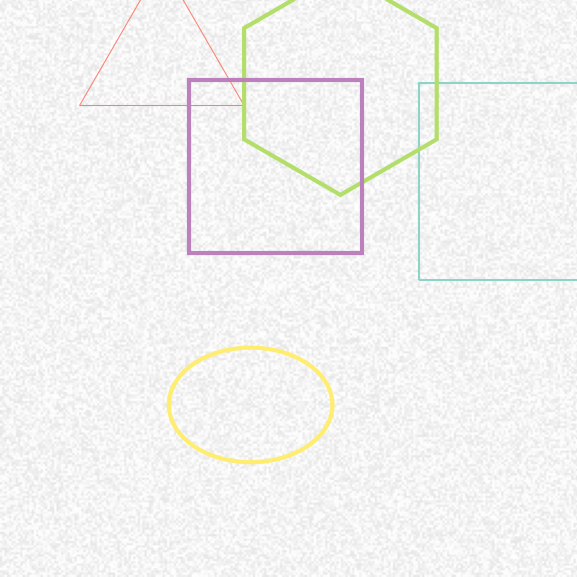[{"shape": "square", "thickness": 1, "radius": 0.85, "center": [0.896, 0.685]}, {"shape": "triangle", "thickness": 0.5, "radius": 0.82, "center": [0.28, 0.899]}, {"shape": "hexagon", "thickness": 2, "radius": 0.96, "center": [0.589, 0.854]}, {"shape": "square", "thickness": 2, "radius": 0.75, "center": [0.477, 0.71]}, {"shape": "oval", "thickness": 2, "radius": 0.71, "center": [0.434, 0.298]}]